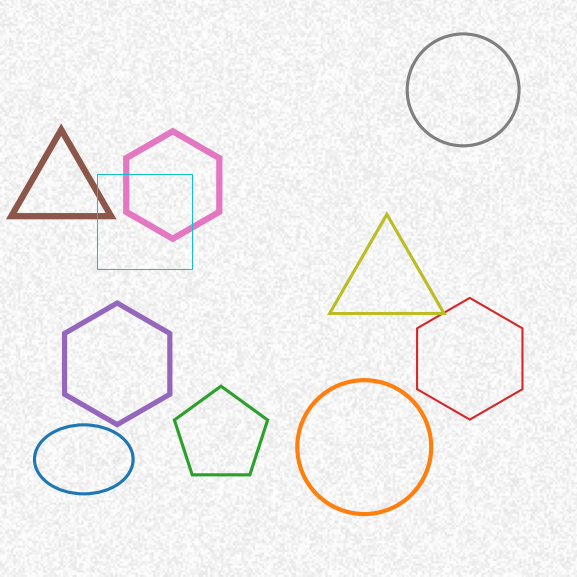[{"shape": "oval", "thickness": 1.5, "radius": 0.43, "center": [0.145, 0.204]}, {"shape": "circle", "thickness": 2, "radius": 0.58, "center": [0.631, 0.225]}, {"shape": "pentagon", "thickness": 1.5, "radius": 0.42, "center": [0.383, 0.246]}, {"shape": "hexagon", "thickness": 1, "radius": 0.53, "center": [0.813, 0.378]}, {"shape": "hexagon", "thickness": 2.5, "radius": 0.53, "center": [0.203, 0.369]}, {"shape": "triangle", "thickness": 3, "radius": 0.5, "center": [0.106, 0.675]}, {"shape": "hexagon", "thickness": 3, "radius": 0.47, "center": [0.299, 0.679]}, {"shape": "circle", "thickness": 1.5, "radius": 0.48, "center": [0.802, 0.844]}, {"shape": "triangle", "thickness": 1.5, "radius": 0.57, "center": [0.67, 0.513]}, {"shape": "square", "thickness": 0.5, "radius": 0.41, "center": [0.25, 0.616]}]